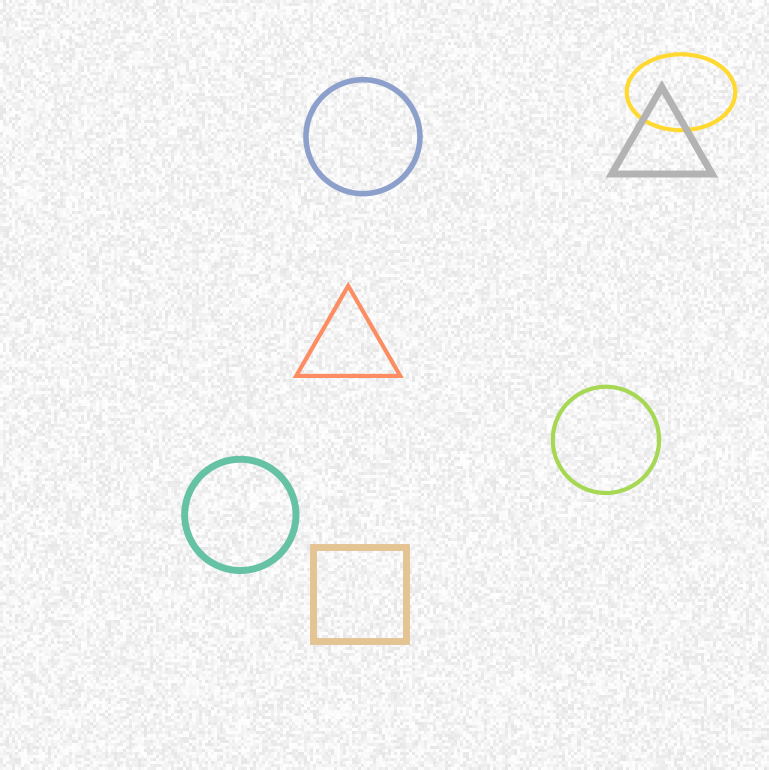[{"shape": "circle", "thickness": 2.5, "radius": 0.36, "center": [0.312, 0.331]}, {"shape": "triangle", "thickness": 1.5, "radius": 0.39, "center": [0.452, 0.551]}, {"shape": "circle", "thickness": 2, "radius": 0.37, "center": [0.471, 0.823]}, {"shape": "circle", "thickness": 1.5, "radius": 0.35, "center": [0.787, 0.429]}, {"shape": "oval", "thickness": 1.5, "radius": 0.35, "center": [0.884, 0.88]}, {"shape": "square", "thickness": 2.5, "radius": 0.3, "center": [0.467, 0.229]}, {"shape": "triangle", "thickness": 2.5, "radius": 0.38, "center": [0.86, 0.812]}]